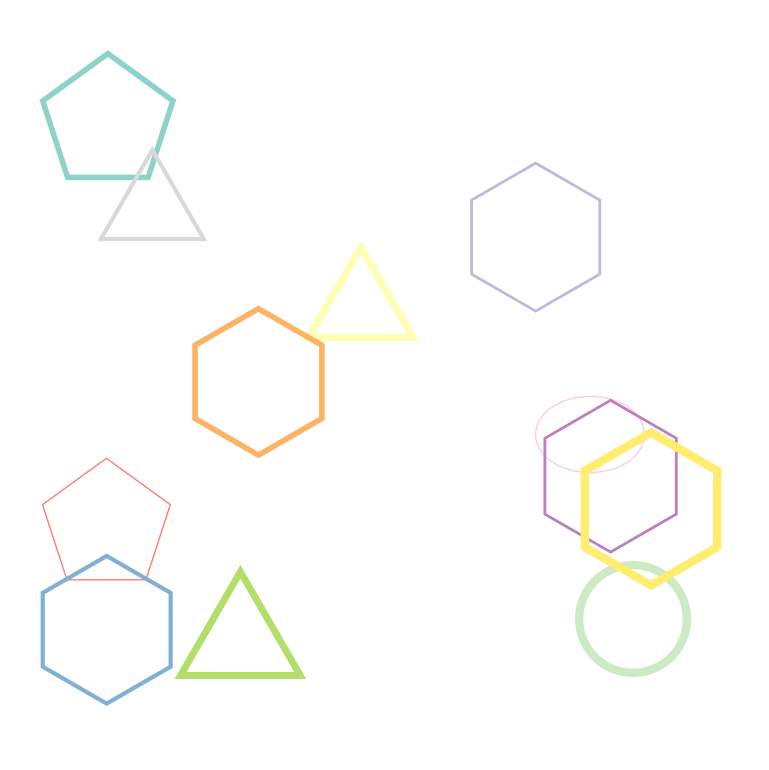[{"shape": "pentagon", "thickness": 2, "radius": 0.44, "center": [0.14, 0.842]}, {"shape": "triangle", "thickness": 2.5, "radius": 0.39, "center": [0.469, 0.601]}, {"shape": "hexagon", "thickness": 1, "radius": 0.48, "center": [0.696, 0.692]}, {"shape": "pentagon", "thickness": 0.5, "radius": 0.44, "center": [0.138, 0.318]}, {"shape": "hexagon", "thickness": 1.5, "radius": 0.48, "center": [0.139, 0.182]}, {"shape": "hexagon", "thickness": 2, "radius": 0.48, "center": [0.336, 0.504]}, {"shape": "triangle", "thickness": 2.5, "radius": 0.45, "center": [0.312, 0.168]}, {"shape": "oval", "thickness": 0.5, "radius": 0.35, "center": [0.766, 0.436]}, {"shape": "triangle", "thickness": 1.5, "radius": 0.39, "center": [0.198, 0.728]}, {"shape": "hexagon", "thickness": 1, "radius": 0.49, "center": [0.793, 0.382]}, {"shape": "circle", "thickness": 3, "radius": 0.35, "center": [0.822, 0.196]}, {"shape": "hexagon", "thickness": 3, "radius": 0.5, "center": [0.846, 0.339]}]